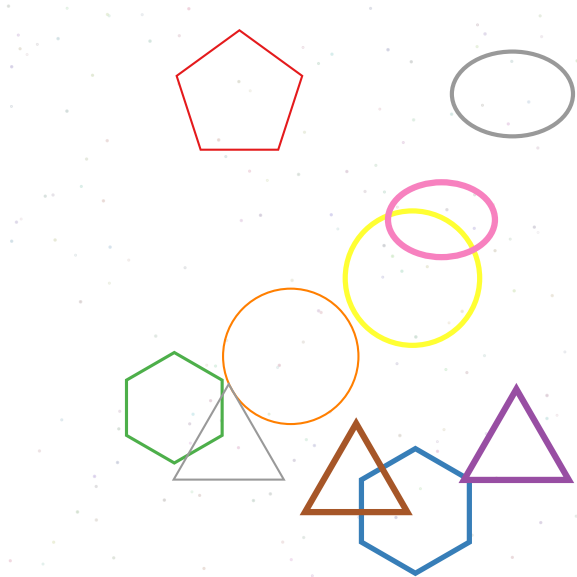[{"shape": "pentagon", "thickness": 1, "radius": 0.57, "center": [0.415, 0.832]}, {"shape": "hexagon", "thickness": 2.5, "radius": 0.54, "center": [0.719, 0.114]}, {"shape": "hexagon", "thickness": 1.5, "radius": 0.48, "center": [0.302, 0.293]}, {"shape": "triangle", "thickness": 3, "radius": 0.52, "center": [0.894, 0.22]}, {"shape": "circle", "thickness": 1, "radius": 0.59, "center": [0.503, 0.382]}, {"shape": "circle", "thickness": 2.5, "radius": 0.58, "center": [0.714, 0.518]}, {"shape": "triangle", "thickness": 3, "radius": 0.51, "center": [0.617, 0.164]}, {"shape": "oval", "thickness": 3, "radius": 0.46, "center": [0.764, 0.619]}, {"shape": "triangle", "thickness": 1, "radius": 0.55, "center": [0.396, 0.224]}, {"shape": "oval", "thickness": 2, "radius": 0.52, "center": [0.887, 0.836]}]